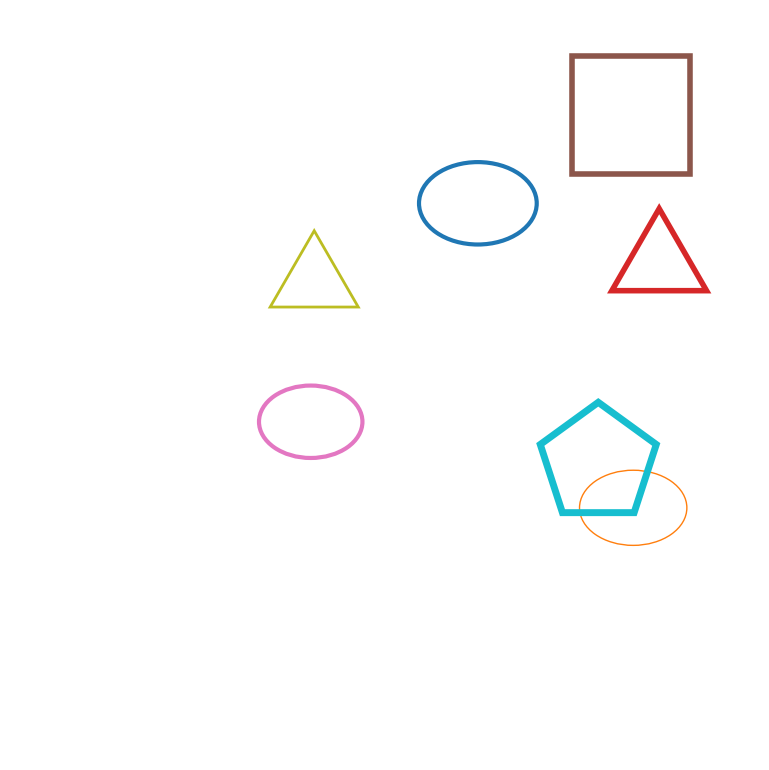[{"shape": "oval", "thickness": 1.5, "radius": 0.38, "center": [0.621, 0.736]}, {"shape": "oval", "thickness": 0.5, "radius": 0.35, "center": [0.822, 0.341]}, {"shape": "triangle", "thickness": 2, "radius": 0.35, "center": [0.856, 0.658]}, {"shape": "square", "thickness": 2, "radius": 0.38, "center": [0.819, 0.851]}, {"shape": "oval", "thickness": 1.5, "radius": 0.34, "center": [0.404, 0.452]}, {"shape": "triangle", "thickness": 1, "radius": 0.33, "center": [0.408, 0.634]}, {"shape": "pentagon", "thickness": 2.5, "radius": 0.4, "center": [0.777, 0.398]}]